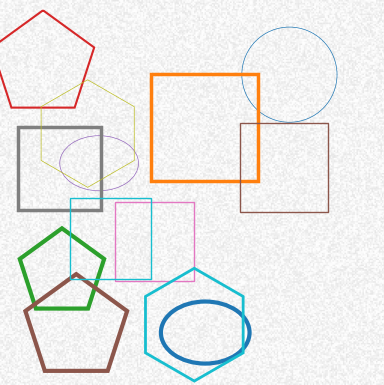[{"shape": "oval", "thickness": 3, "radius": 0.58, "center": [0.533, 0.136]}, {"shape": "circle", "thickness": 0.5, "radius": 0.62, "center": [0.752, 0.806]}, {"shape": "square", "thickness": 2.5, "radius": 0.69, "center": [0.53, 0.67]}, {"shape": "pentagon", "thickness": 3, "radius": 0.58, "center": [0.161, 0.292]}, {"shape": "pentagon", "thickness": 1.5, "radius": 0.7, "center": [0.112, 0.833]}, {"shape": "oval", "thickness": 0.5, "radius": 0.51, "center": [0.257, 0.576]}, {"shape": "pentagon", "thickness": 3, "radius": 0.69, "center": [0.198, 0.149]}, {"shape": "square", "thickness": 1, "radius": 0.57, "center": [0.739, 0.565]}, {"shape": "square", "thickness": 1, "radius": 0.52, "center": [0.401, 0.373]}, {"shape": "square", "thickness": 2.5, "radius": 0.54, "center": [0.155, 0.562]}, {"shape": "hexagon", "thickness": 0.5, "radius": 0.7, "center": [0.228, 0.653]}, {"shape": "square", "thickness": 1, "radius": 0.52, "center": [0.287, 0.38]}, {"shape": "hexagon", "thickness": 2, "radius": 0.73, "center": [0.505, 0.157]}]